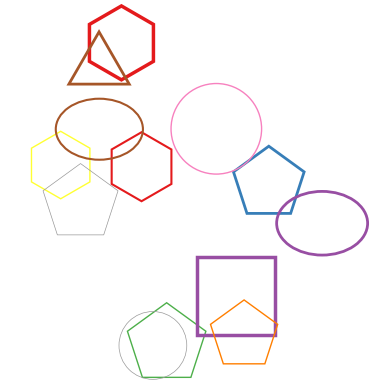[{"shape": "hexagon", "thickness": 1.5, "radius": 0.45, "center": [0.368, 0.567]}, {"shape": "hexagon", "thickness": 2.5, "radius": 0.48, "center": [0.315, 0.889]}, {"shape": "pentagon", "thickness": 2, "radius": 0.48, "center": [0.698, 0.524]}, {"shape": "pentagon", "thickness": 1, "radius": 0.54, "center": [0.433, 0.107]}, {"shape": "square", "thickness": 2.5, "radius": 0.51, "center": [0.614, 0.231]}, {"shape": "oval", "thickness": 2, "radius": 0.59, "center": [0.837, 0.42]}, {"shape": "pentagon", "thickness": 1, "radius": 0.46, "center": [0.634, 0.129]}, {"shape": "hexagon", "thickness": 1, "radius": 0.44, "center": [0.158, 0.571]}, {"shape": "oval", "thickness": 1.5, "radius": 0.57, "center": [0.258, 0.664]}, {"shape": "triangle", "thickness": 2, "radius": 0.45, "center": [0.257, 0.827]}, {"shape": "circle", "thickness": 1, "radius": 0.59, "center": [0.562, 0.665]}, {"shape": "pentagon", "thickness": 0.5, "radius": 0.51, "center": [0.209, 0.473]}, {"shape": "circle", "thickness": 0.5, "radius": 0.44, "center": [0.397, 0.103]}]